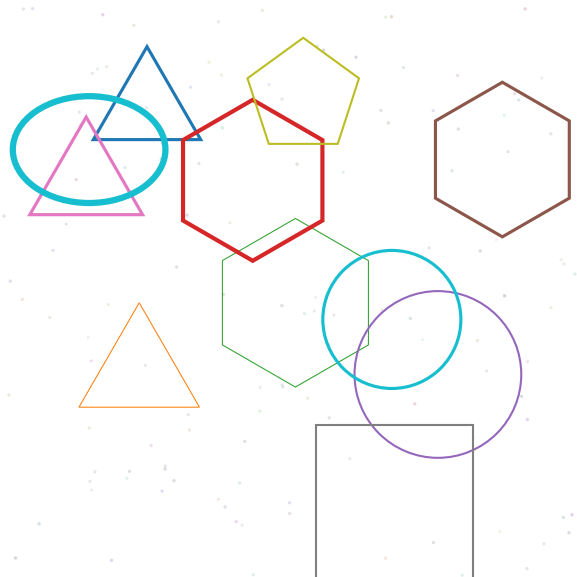[{"shape": "triangle", "thickness": 1.5, "radius": 0.54, "center": [0.255, 0.811]}, {"shape": "triangle", "thickness": 0.5, "radius": 0.6, "center": [0.241, 0.354]}, {"shape": "hexagon", "thickness": 0.5, "radius": 0.73, "center": [0.512, 0.475]}, {"shape": "hexagon", "thickness": 2, "radius": 0.7, "center": [0.438, 0.687]}, {"shape": "circle", "thickness": 1, "radius": 0.72, "center": [0.758, 0.351]}, {"shape": "hexagon", "thickness": 1.5, "radius": 0.67, "center": [0.87, 0.723]}, {"shape": "triangle", "thickness": 1.5, "radius": 0.56, "center": [0.149, 0.684]}, {"shape": "square", "thickness": 1, "radius": 0.68, "center": [0.683, 0.127]}, {"shape": "pentagon", "thickness": 1, "radius": 0.51, "center": [0.525, 0.832]}, {"shape": "circle", "thickness": 1.5, "radius": 0.6, "center": [0.679, 0.446]}, {"shape": "oval", "thickness": 3, "radius": 0.66, "center": [0.154, 0.74]}]